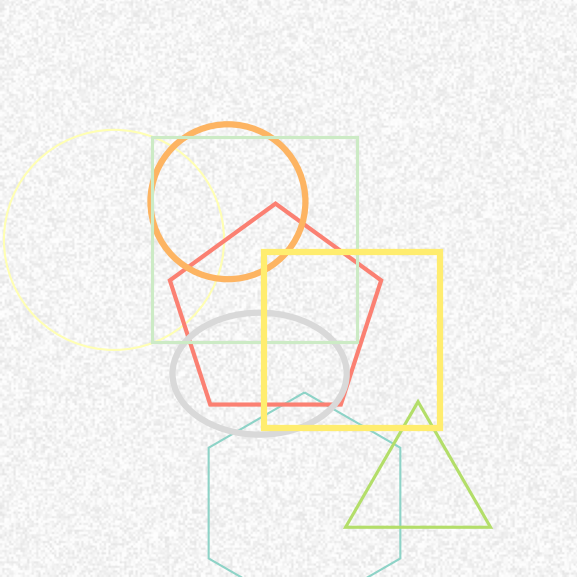[{"shape": "hexagon", "thickness": 1, "radius": 0.96, "center": [0.527, 0.128]}, {"shape": "circle", "thickness": 1, "radius": 0.95, "center": [0.197, 0.584]}, {"shape": "pentagon", "thickness": 2, "radius": 0.96, "center": [0.477, 0.454]}, {"shape": "circle", "thickness": 3, "radius": 0.67, "center": [0.395, 0.65]}, {"shape": "triangle", "thickness": 1.5, "radius": 0.72, "center": [0.724, 0.159]}, {"shape": "oval", "thickness": 3, "radius": 0.75, "center": [0.45, 0.352]}, {"shape": "square", "thickness": 1.5, "radius": 0.89, "center": [0.441, 0.585]}, {"shape": "square", "thickness": 3, "radius": 0.76, "center": [0.609, 0.41]}]